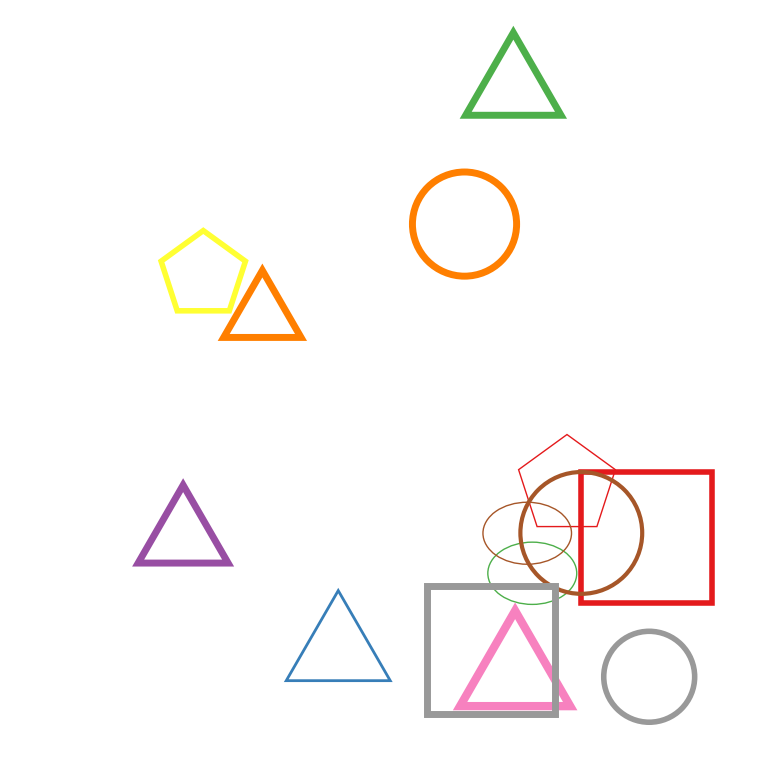[{"shape": "pentagon", "thickness": 0.5, "radius": 0.33, "center": [0.736, 0.37]}, {"shape": "square", "thickness": 2, "radius": 0.42, "center": [0.84, 0.302]}, {"shape": "triangle", "thickness": 1, "radius": 0.39, "center": [0.439, 0.155]}, {"shape": "oval", "thickness": 0.5, "radius": 0.29, "center": [0.691, 0.255]}, {"shape": "triangle", "thickness": 2.5, "radius": 0.36, "center": [0.667, 0.886]}, {"shape": "triangle", "thickness": 2.5, "radius": 0.34, "center": [0.238, 0.302]}, {"shape": "circle", "thickness": 2.5, "radius": 0.34, "center": [0.603, 0.709]}, {"shape": "triangle", "thickness": 2.5, "radius": 0.29, "center": [0.341, 0.591]}, {"shape": "pentagon", "thickness": 2, "radius": 0.29, "center": [0.264, 0.643]}, {"shape": "oval", "thickness": 0.5, "radius": 0.29, "center": [0.685, 0.307]}, {"shape": "circle", "thickness": 1.5, "radius": 0.4, "center": [0.755, 0.308]}, {"shape": "triangle", "thickness": 3, "radius": 0.41, "center": [0.669, 0.124]}, {"shape": "square", "thickness": 2.5, "radius": 0.42, "center": [0.638, 0.156]}, {"shape": "circle", "thickness": 2, "radius": 0.3, "center": [0.843, 0.121]}]